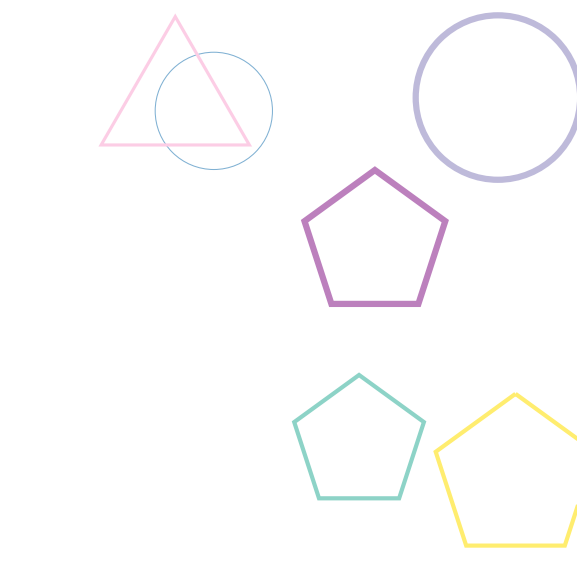[{"shape": "pentagon", "thickness": 2, "radius": 0.59, "center": [0.622, 0.232]}, {"shape": "circle", "thickness": 3, "radius": 0.71, "center": [0.862, 0.83]}, {"shape": "circle", "thickness": 0.5, "radius": 0.51, "center": [0.37, 0.807]}, {"shape": "triangle", "thickness": 1.5, "radius": 0.74, "center": [0.303, 0.822]}, {"shape": "pentagon", "thickness": 3, "radius": 0.64, "center": [0.649, 0.577]}, {"shape": "pentagon", "thickness": 2, "radius": 0.73, "center": [0.893, 0.172]}]